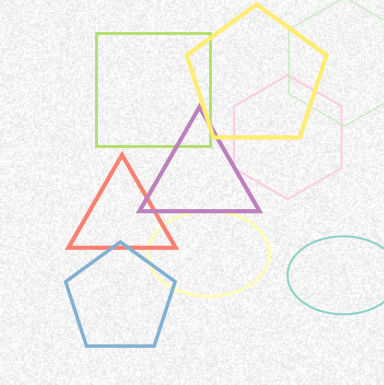[{"shape": "oval", "thickness": 1.5, "radius": 0.72, "center": [0.892, 0.285]}, {"shape": "oval", "thickness": 2, "radius": 0.79, "center": [0.542, 0.341]}, {"shape": "triangle", "thickness": 3, "radius": 0.8, "center": [0.317, 0.437]}, {"shape": "pentagon", "thickness": 2.5, "radius": 0.75, "center": [0.313, 0.222]}, {"shape": "square", "thickness": 2, "radius": 0.74, "center": [0.398, 0.768]}, {"shape": "hexagon", "thickness": 1.5, "radius": 0.81, "center": [0.748, 0.644]}, {"shape": "triangle", "thickness": 3, "radius": 0.9, "center": [0.518, 0.542]}, {"shape": "hexagon", "thickness": 1, "radius": 0.84, "center": [0.895, 0.84]}, {"shape": "pentagon", "thickness": 3, "radius": 0.95, "center": [0.667, 0.798]}]